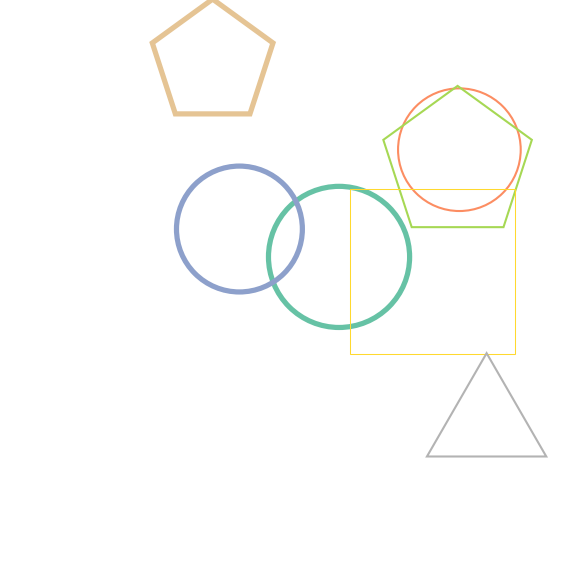[{"shape": "circle", "thickness": 2.5, "radius": 0.61, "center": [0.587, 0.554]}, {"shape": "circle", "thickness": 1, "radius": 0.53, "center": [0.795, 0.74]}, {"shape": "circle", "thickness": 2.5, "radius": 0.54, "center": [0.415, 0.603]}, {"shape": "pentagon", "thickness": 1, "radius": 0.68, "center": [0.792, 0.715]}, {"shape": "square", "thickness": 0.5, "radius": 0.72, "center": [0.749, 0.529]}, {"shape": "pentagon", "thickness": 2.5, "radius": 0.55, "center": [0.368, 0.891]}, {"shape": "triangle", "thickness": 1, "radius": 0.6, "center": [0.843, 0.268]}]